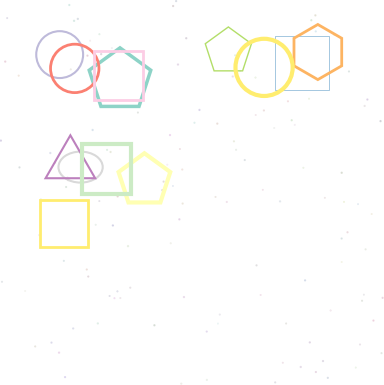[{"shape": "pentagon", "thickness": 2.5, "radius": 0.42, "center": [0.312, 0.792]}, {"shape": "pentagon", "thickness": 3, "radius": 0.35, "center": [0.375, 0.531]}, {"shape": "circle", "thickness": 1.5, "radius": 0.3, "center": [0.155, 0.858]}, {"shape": "circle", "thickness": 2, "radius": 0.31, "center": [0.194, 0.822]}, {"shape": "square", "thickness": 0.5, "radius": 0.35, "center": [0.784, 0.836]}, {"shape": "hexagon", "thickness": 2, "radius": 0.36, "center": [0.826, 0.865]}, {"shape": "pentagon", "thickness": 1, "radius": 0.32, "center": [0.593, 0.867]}, {"shape": "square", "thickness": 2, "radius": 0.32, "center": [0.308, 0.804]}, {"shape": "oval", "thickness": 1.5, "radius": 0.29, "center": [0.209, 0.566]}, {"shape": "triangle", "thickness": 1.5, "radius": 0.37, "center": [0.183, 0.574]}, {"shape": "square", "thickness": 3, "radius": 0.32, "center": [0.277, 0.561]}, {"shape": "square", "thickness": 2, "radius": 0.31, "center": [0.167, 0.42]}, {"shape": "circle", "thickness": 3, "radius": 0.37, "center": [0.686, 0.825]}]